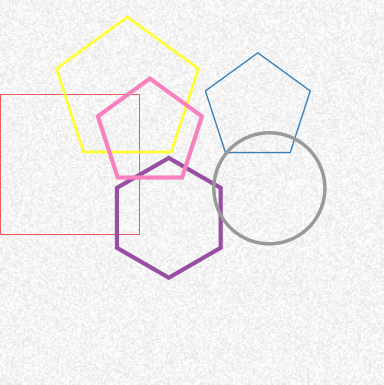[{"shape": "square", "thickness": 0.5, "radius": 0.91, "center": [0.181, 0.573]}, {"shape": "pentagon", "thickness": 1, "radius": 0.72, "center": [0.67, 0.72]}, {"shape": "hexagon", "thickness": 3, "radius": 0.78, "center": [0.438, 0.434]}, {"shape": "pentagon", "thickness": 2, "radius": 0.97, "center": [0.331, 0.762]}, {"shape": "pentagon", "thickness": 3, "radius": 0.71, "center": [0.389, 0.654]}, {"shape": "circle", "thickness": 2.5, "radius": 0.72, "center": [0.7, 0.511]}]